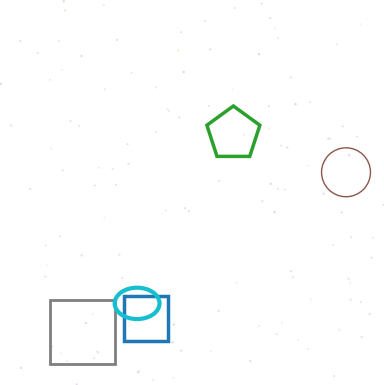[{"shape": "square", "thickness": 2.5, "radius": 0.29, "center": [0.379, 0.173]}, {"shape": "pentagon", "thickness": 2.5, "radius": 0.36, "center": [0.606, 0.652]}, {"shape": "circle", "thickness": 1, "radius": 0.32, "center": [0.899, 0.553]}, {"shape": "square", "thickness": 2, "radius": 0.42, "center": [0.214, 0.137]}, {"shape": "oval", "thickness": 3, "radius": 0.29, "center": [0.356, 0.212]}]